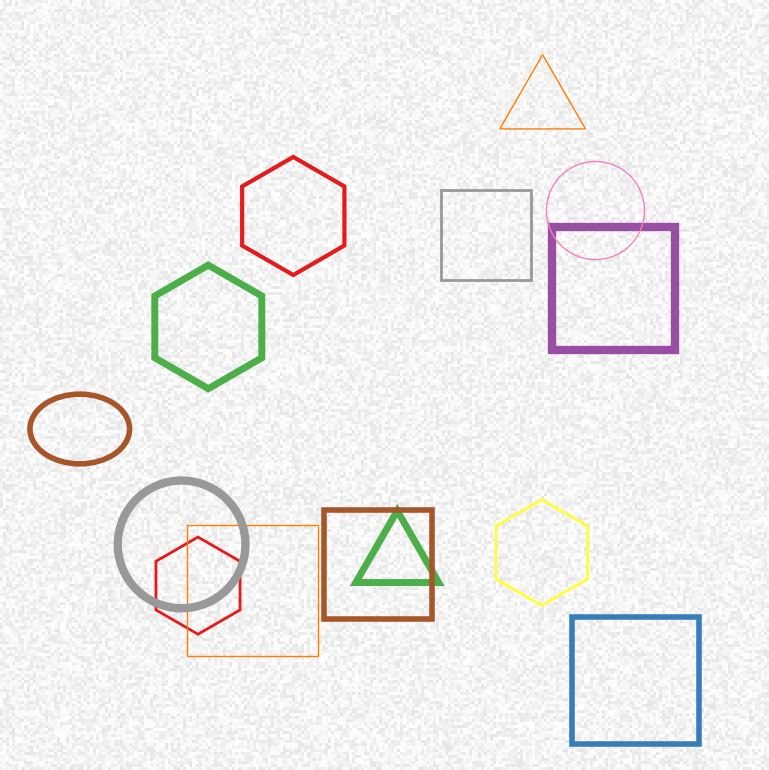[{"shape": "hexagon", "thickness": 1, "radius": 0.32, "center": [0.257, 0.239]}, {"shape": "hexagon", "thickness": 1.5, "radius": 0.38, "center": [0.381, 0.72]}, {"shape": "square", "thickness": 2, "radius": 0.41, "center": [0.825, 0.116]}, {"shape": "triangle", "thickness": 2.5, "radius": 0.31, "center": [0.516, 0.275]}, {"shape": "hexagon", "thickness": 2.5, "radius": 0.4, "center": [0.271, 0.575]}, {"shape": "square", "thickness": 3, "radius": 0.4, "center": [0.796, 0.625]}, {"shape": "triangle", "thickness": 0.5, "radius": 0.32, "center": [0.705, 0.865]}, {"shape": "square", "thickness": 0.5, "radius": 0.43, "center": [0.328, 0.233]}, {"shape": "hexagon", "thickness": 1, "radius": 0.34, "center": [0.704, 0.282]}, {"shape": "oval", "thickness": 2, "radius": 0.32, "center": [0.104, 0.443]}, {"shape": "square", "thickness": 2, "radius": 0.35, "center": [0.491, 0.267]}, {"shape": "circle", "thickness": 0.5, "radius": 0.32, "center": [0.773, 0.727]}, {"shape": "circle", "thickness": 3, "radius": 0.41, "center": [0.236, 0.293]}, {"shape": "square", "thickness": 1, "radius": 0.29, "center": [0.631, 0.695]}]